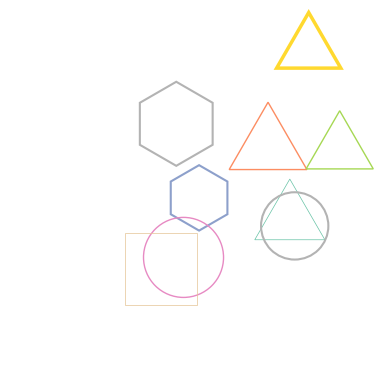[{"shape": "triangle", "thickness": 0.5, "radius": 0.53, "center": [0.753, 0.43]}, {"shape": "triangle", "thickness": 1, "radius": 0.58, "center": [0.696, 0.618]}, {"shape": "hexagon", "thickness": 1.5, "radius": 0.42, "center": [0.517, 0.486]}, {"shape": "circle", "thickness": 1, "radius": 0.52, "center": [0.477, 0.331]}, {"shape": "triangle", "thickness": 1, "radius": 0.5, "center": [0.882, 0.612]}, {"shape": "triangle", "thickness": 2.5, "radius": 0.48, "center": [0.802, 0.871]}, {"shape": "square", "thickness": 0.5, "radius": 0.47, "center": [0.419, 0.301]}, {"shape": "circle", "thickness": 1.5, "radius": 0.44, "center": [0.765, 0.413]}, {"shape": "hexagon", "thickness": 1.5, "radius": 0.55, "center": [0.458, 0.678]}]